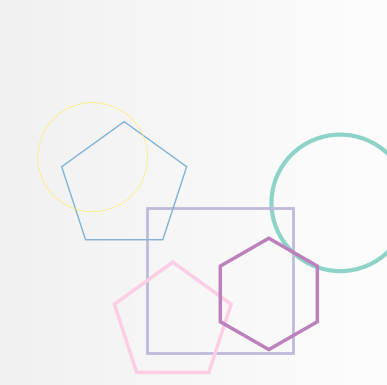[{"shape": "circle", "thickness": 3, "radius": 0.89, "center": [0.878, 0.473]}, {"shape": "square", "thickness": 2, "radius": 0.94, "center": [0.568, 0.272]}, {"shape": "pentagon", "thickness": 1, "radius": 0.85, "center": [0.32, 0.515]}, {"shape": "pentagon", "thickness": 2.5, "radius": 0.79, "center": [0.446, 0.161]}, {"shape": "hexagon", "thickness": 2.5, "radius": 0.72, "center": [0.694, 0.237]}, {"shape": "circle", "thickness": 0.5, "radius": 0.71, "center": [0.239, 0.592]}]